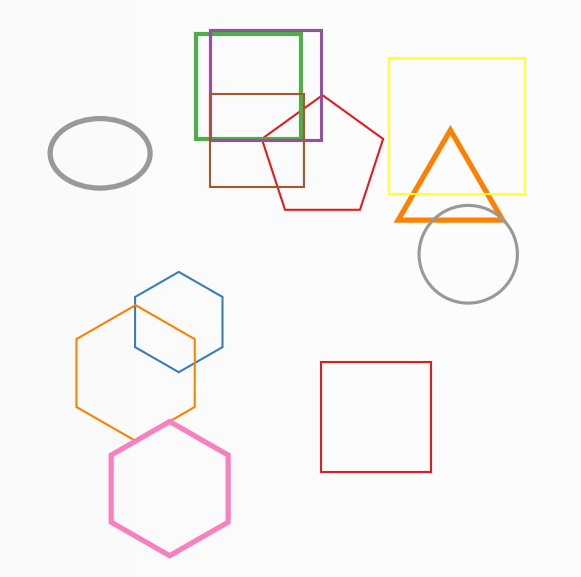[{"shape": "pentagon", "thickness": 1, "radius": 0.55, "center": [0.555, 0.725]}, {"shape": "square", "thickness": 1, "radius": 0.47, "center": [0.646, 0.277]}, {"shape": "hexagon", "thickness": 1, "radius": 0.43, "center": [0.308, 0.441]}, {"shape": "square", "thickness": 2, "radius": 0.45, "center": [0.428, 0.849]}, {"shape": "square", "thickness": 1.5, "radius": 0.48, "center": [0.457, 0.853]}, {"shape": "triangle", "thickness": 2.5, "radius": 0.52, "center": [0.775, 0.67]}, {"shape": "hexagon", "thickness": 1, "radius": 0.59, "center": [0.233, 0.353]}, {"shape": "square", "thickness": 1, "radius": 0.59, "center": [0.786, 0.781]}, {"shape": "square", "thickness": 1, "radius": 0.4, "center": [0.443, 0.755]}, {"shape": "hexagon", "thickness": 2.5, "radius": 0.58, "center": [0.292, 0.153]}, {"shape": "oval", "thickness": 2.5, "radius": 0.43, "center": [0.172, 0.734]}, {"shape": "circle", "thickness": 1.5, "radius": 0.42, "center": [0.806, 0.559]}]